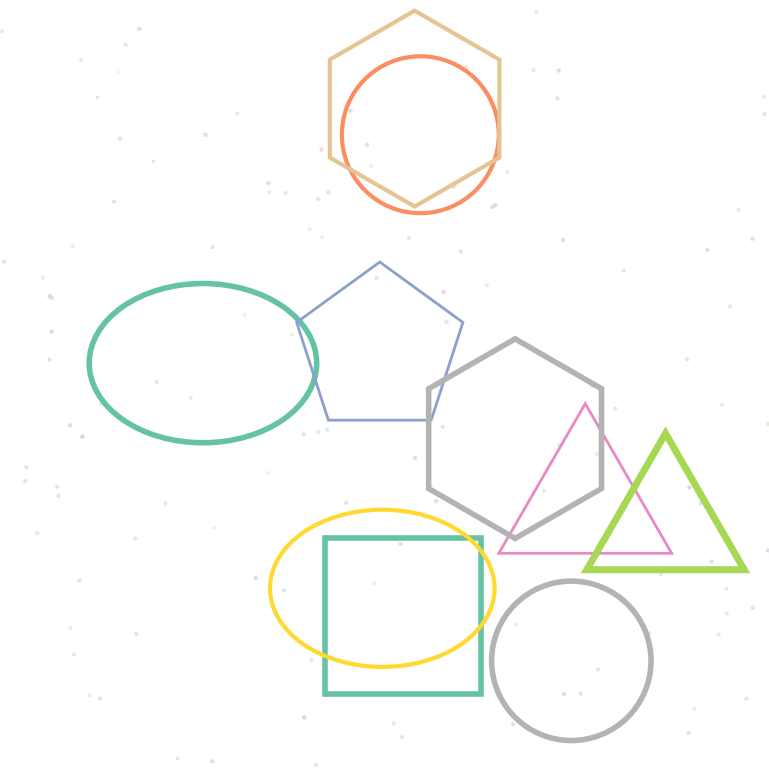[{"shape": "oval", "thickness": 2, "radius": 0.74, "center": [0.264, 0.528]}, {"shape": "square", "thickness": 2, "radius": 0.51, "center": [0.523, 0.2]}, {"shape": "circle", "thickness": 1.5, "radius": 0.51, "center": [0.546, 0.825]}, {"shape": "pentagon", "thickness": 1, "radius": 0.57, "center": [0.493, 0.546]}, {"shape": "triangle", "thickness": 1, "radius": 0.65, "center": [0.76, 0.346]}, {"shape": "triangle", "thickness": 2.5, "radius": 0.59, "center": [0.864, 0.319]}, {"shape": "oval", "thickness": 1.5, "radius": 0.73, "center": [0.496, 0.236]}, {"shape": "hexagon", "thickness": 1.5, "radius": 0.64, "center": [0.538, 0.859]}, {"shape": "hexagon", "thickness": 2, "radius": 0.65, "center": [0.669, 0.43]}, {"shape": "circle", "thickness": 2, "radius": 0.52, "center": [0.742, 0.142]}]